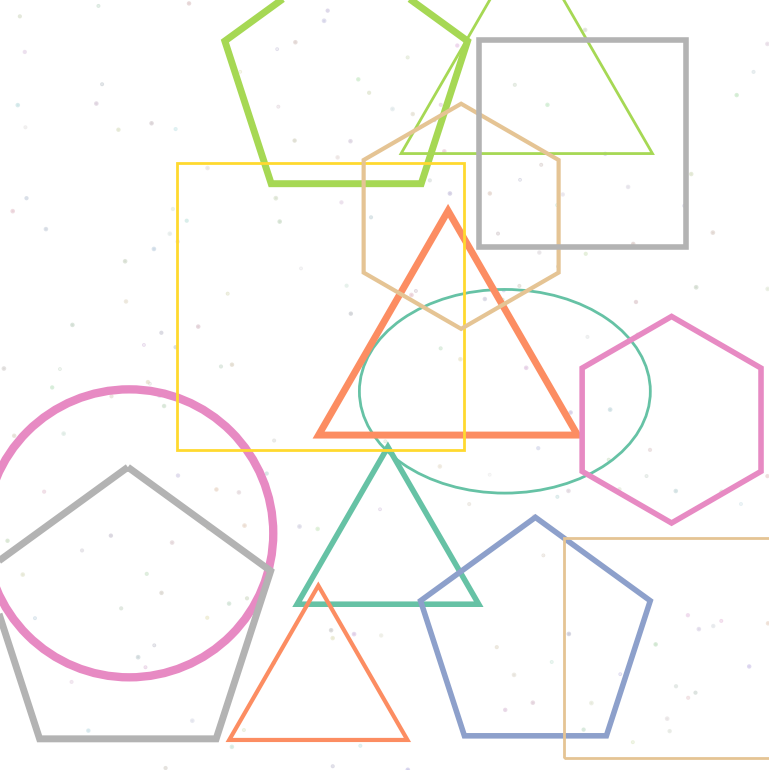[{"shape": "oval", "thickness": 1, "radius": 0.94, "center": [0.656, 0.492]}, {"shape": "triangle", "thickness": 2, "radius": 0.68, "center": [0.504, 0.283]}, {"shape": "triangle", "thickness": 2.5, "radius": 0.97, "center": [0.582, 0.532]}, {"shape": "triangle", "thickness": 1.5, "radius": 0.67, "center": [0.413, 0.106]}, {"shape": "pentagon", "thickness": 2, "radius": 0.78, "center": [0.695, 0.171]}, {"shape": "hexagon", "thickness": 2, "radius": 0.67, "center": [0.872, 0.455]}, {"shape": "circle", "thickness": 3, "radius": 0.93, "center": [0.168, 0.307]}, {"shape": "pentagon", "thickness": 2.5, "radius": 0.83, "center": [0.45, 0.895]}, {"shape": "triangle", "thickness": 1, "radius": 0.94, "center": [0.684, 0.895]}, {"shape": "square", "thickness": 1, "radius": 0.93, "center": [0.416, 0.602]}, {"shape": "hexagon", "thickness": 1.5, "radius": 0.73, "center": [0.599, 0.719]}, {"shape": "square", "thickness": 1, "radius": 0.72, "center": [0.875, 0.158]}, {"shape": "square", "thickness": 2, "radius": 0.67, "center": [0.756, 0.813]}, {"shape": "pentagon", "thickness": 2.5, "radius": 0.98, "center": [0.166, 0.198]}]